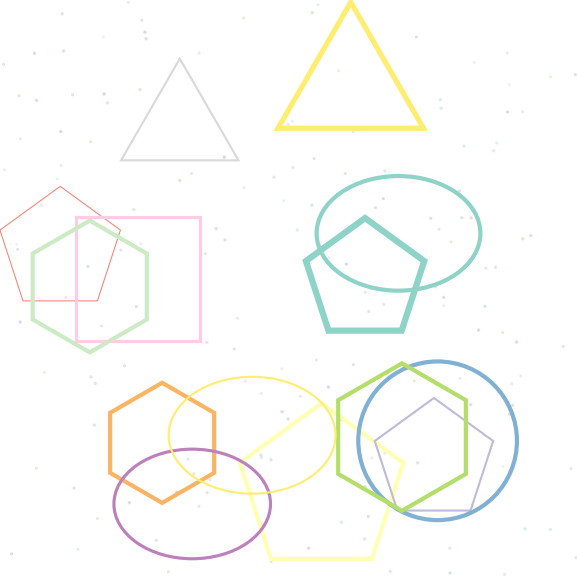[{"shape": "pentagon", "thickness": 3, "radius": 0.54, "center": [0.632, 0.514]}, {"shape": "oval", "thickness": 2, "radius": 0.71, "center": [0.69, 0.595]}, {"shape": "pentagon", "thickness": 2, "radius": 0.74, "center": [0.557, 0.152]}, {"shape": "pentagon", "thickness": 1, "radius": 0.54, "center": [0.751, 0.202]}, {"shape": "pentagon", "thickness": 0.5, "radius": 0.55, "center": [0.104, 0.567]}, {"shape": "circle", "thickness": 2, "radius": 0.69, "center": [0.758, 0.236]}, {"shape": "hexagon", "thickness": 2, "radius": 0.52, "center": [0.281, 0.232]}, {"shape": "hexagon", "thickness": 2, "radius": 0.64, "center": [0.696, 0.242]}, {"shape": "square", "thickness": 1.5, "radius": 0.54, "center": [0.239, 0.516]}, {"shape": "triangle", "thickness": 1, "radius": 0.59, "center": [0.311, 0.78]}, {"shape": "oval", "thickness": 1.5, "radius": 0.68, "center": [0.333, 0.126]}, {"shape": "hexagon", "thickness": 2, "radius": 0.57, "center": [0.155, 0.503]}, {"shape": "oval", "thickness": 1, "radius": 0.72, "center": [0.437, 0.246]}, {"shape": "triangle", "thickness": 2.5, "radius": 0.73, "center": [0.607, 0.85]}]